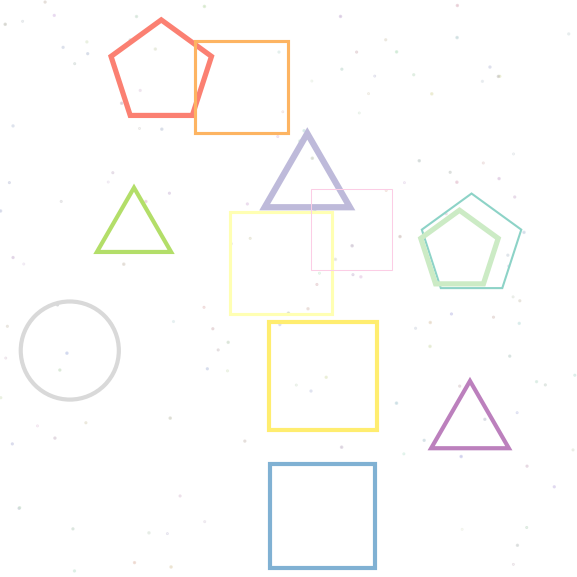[{"shape": "pentagon", "thickness": 1, "radius": 0.45, "center": [0.817, 0.573]}, {"shape": "square", "thickness": 1.5, "radius": 0.44, "center": [0.487, 0.544]}, {"shape": "triangle", "thickness": 3, "radius": 0.43, "center": [0.532, 0.683]}, {"shape": "pentagon", "thickness": 2.5, "radius": 0.46, "center": [0.279, 0.873]}, {"shape": "square", "thickness": 2, "radius": 0.45, "center": [0.558, 0.106]}, {"shape": "square", "thickness": 1.5, "radius": 0.4, "center": [0.418, 0.849]}, {"shape": "triangle", "thickness": 2, "radius": 0.37, "center": [0.232, 0.6]}, {"shape": "square", "thickness": 0.5, "radius": 0.35, "center": [0.609, 0.602]}, {"shape": "circle", "thickness": 2, "radius": 0.42, "center": [0.121, 0.392]}, {"shape": "triangle", "thickness": 2, "radius": 0.39, "center": [0.814, 0.262]}, {"shape": "pentagon", "thickness": 2.5, "radius": 0.35, "center": [0.796, 0.565]}, {"shape": "square", "thickness": 2, "radius": 0.47, "center": [0.56, 0.349]}]